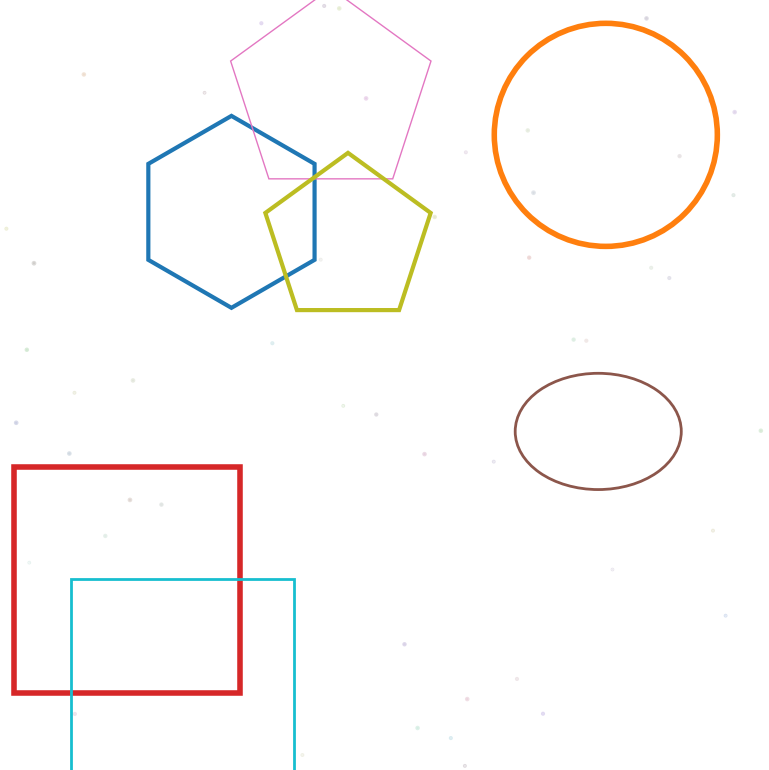[{"shape": "hexagon", "thickness": 1.5, "radius": 0.62, "center": [0.301, 0.725]}, {"shape": "circle", "thickness": 2, "radius": 0.72, "center": [0.787, 0.825]}, {"shape": "square", "thickness": 2, "radius": 0.73, "center": [0.165, 0.246]}, {"shape": "oval", "thickness": 1, "radius": 0.54, "center": [0.777, 0.44]}, {"shape": "pentagon", "thickness": 0.5, "radius": 0.68, "center": [0.43, 0.878]}, {"shape": "pentagon", "thickness": 1.5, "radius": 0.56, "center": [0.452, 0.689]}, {"shape": "square", "thickness": 1, "radius": 0.72, "center": [0.237, 0.103]}]